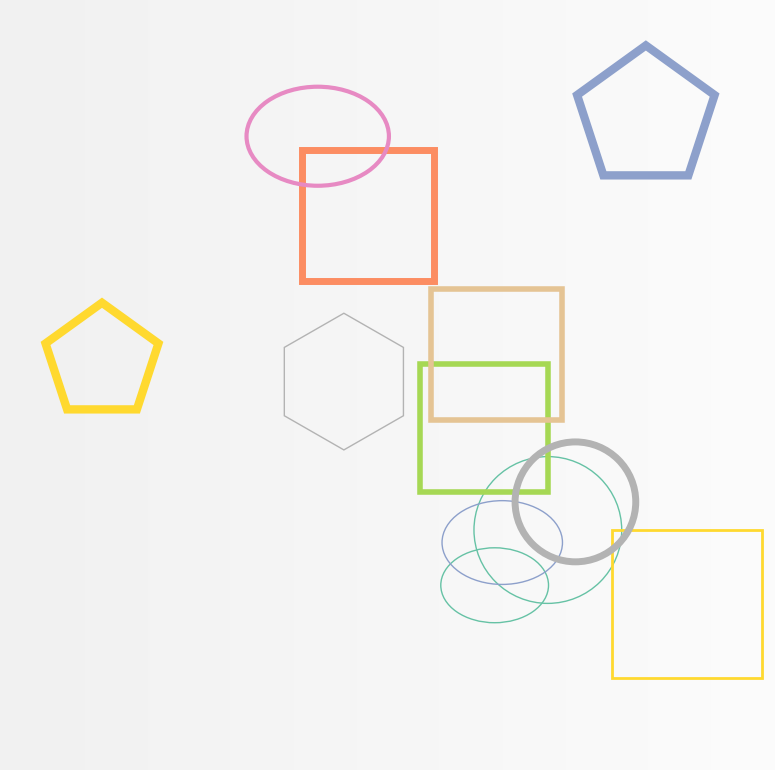[{"shape": "circle", "thickness": 0.5, "radius": 0.48, "center": [0.707, 0.312]}, {"shape": "oval", "thickness": 0.5, "radius": 0.35, "center": [0.638, 0.24]}, {"shape": "square", "thickness": 2.5, "radius": 0.43, "center": [0.475, 0.72]}, {"shape": "oval", "thickness": 0.5, "radius": 0.39, "center": [0.648, 0.295]}, {"shape": "pentagon", "thickness": 3, "radius": 0.47, "center": [0.833, 0.848]}, {"shape": "oval", "thickness": 1.5, "radius": 0.46, "center": [0.41, 0.823]}, {"shape": "square", "thickness": 2, "radius": 0.41, "center": [0.624, 0.444]}, {"shape": "pentagon", "thickness": 3, "radius": 0.38, "center": [0.132, 0.53]}, {"shape": "square", "thickness": 1, "radius": 0.48, "center": [0.886, 0.216]}, {"shape": "square", "thickness": 2, "radius": 0.43, "center": [0.641, 0.54]}, {"shape": "hexagon", "thickness": 0.5, "radius": 0.44, "center": [0.444, 0.504]}, {"shape": "circle", "thickness": 2.5, "radius": 0.39, "center": [0.742, 0.348]}]